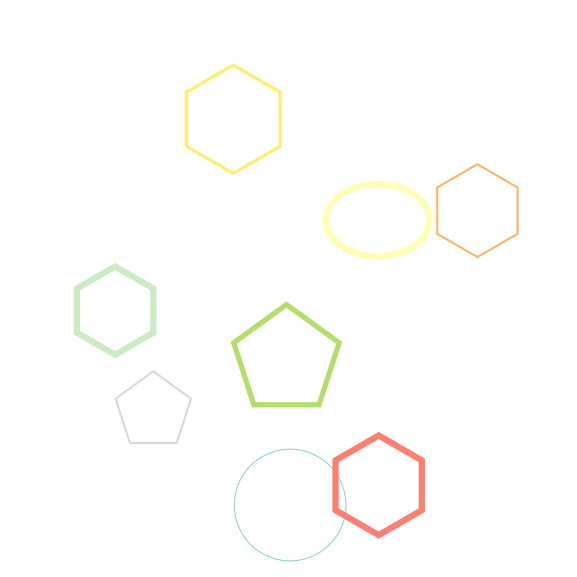[{"shape": "circle", "thickness": 0.5, "radius": 0.48, "center": [0.502, 0.125]}, {"shape": "oval", "thickness": 3, "radius": 0.45, "center": [0.654, 0.618]}, {"shape": "hexagon", "thickness": 3, "radius": 0.43, "center": [0.656, 0.159]}, {"shape": "hexagon", "thickness": 1, "radius": 0.4, "center": [0.827, 0.634]}, {"shape": "pentagon", "thickness": 2.5, "radius": 0.48, "center": [0.496, 0.376]}, {"shape": "pentagon", "thickness": 1, "radius": 0.34, "center": [0.266, 0.288]}, {"shape": "hexagon", "thickness": 3, "radius": 0.38, "center": [0.199, 0.461]}, {"shape": "hexagon", "thickness": 1.5, "radius": 0.47, "center": [0.404, 0.793]}]